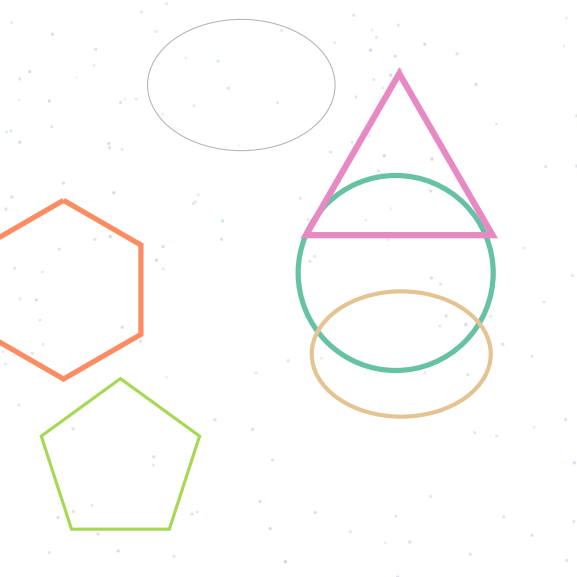[{"shape": "circle", "thickness": 2.5, "radius": 0.84, "center": [0.685, 0.526]}, {"shape": "hexagon", "thickness": 2.5, "radius": 0.77, "center": [0.11, 0.498]}, {"shape": "triangle", "thickness": 3, "radius": 0.93, "center": [0.691, 0.685]}, {"shape": "pentagon", "thickness": 1.5, "radius": 0.72, "center": [0.209, 0.199]}, {"shape": "oval", "thickness": 2, "radius": 0.77, "center": [0.695, 0.386]}, {"shape": "oval", "thickness": 0.5, "radius": 0.81, "center": [0.418, 0.852]}]